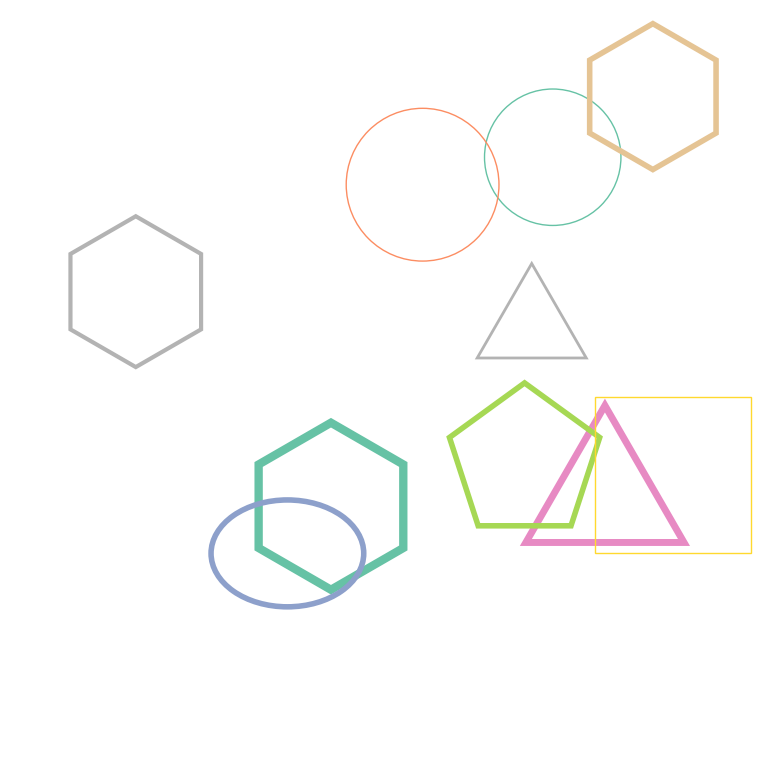[{"shape": "circle", "thickness": 0.5, "radius": 0.44, "center": [0.718, 0.796]}, {"shape": "hexagon", "thickness": 3, "radius": 0.54, "center": [0.43, 0.343]}, {"shape": "circle", "thickness": 0.5, "radius": 0.5, "center": [0.549, 0.76]}, {"shape": "oval", "thickness": 2, "radius": 0.5, "center": [0.373, 0.281]}, {"shape": "triangle", "thickness": 2.5, "radius": 0.59, "center": [0.786, 0.355]}, {"shape": "pentagon", "thickness": 2, "radius": 0.51, "center": [0.681, 0.4]}, {"shape": "square", "thickness": 0.5, "radius": 0.51, "center": [0.874, 0.383]}, {"shape": "hexagon", "thickness": 2, "radius": 0.47, "center": [0.848, 0.875]}, {"shape": "hexagon", "thickness": 1.5, "radius": 0.49, "center": [0.176, 0.621]}, {"shape": "triangle", "thickness": 1, "radius": 0.41, "center": [0.691, 0.576]}]